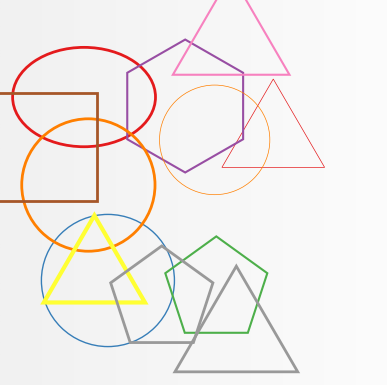[{"shape": "oval", "thickness": 2, "radius": 0.92, "center": [0.217, 0.748]}, {"shape": "triangle", "thickness": 0.5, "radius": 0.76, "center": [0.705, 0.642]}, {"shape": "circle", "thickness": 1, "radius": 0.86, "center": [0.278, 0.271]}, {"shape": "pentagon", "thickness": 1.5, "radius": 0.69, "center": [0.558, 0.248]}, {"shape": "hexagon", "thickness": 1.5, "radius": 0.86, "center": [0.478, 0.725]}, {"shape": "circle", "thickness": 2, "radius": 0.86, "center": [0.228, 0.519]}, {"shape": "circle", "thickness": 0.5, "radius": 0.71, "center": [0.554, 0.637]}, {"shape": "triangle", "thickness": 3, "radius": 0.75, "center": [0.244, 0.29]}, {"shape": "square", "thickness": 2, "radius": 0.7, "center": [0.109, 0.618]}, {"shape": "triangle", "thickness": 1.5, "radius": 0.87, "center": [0.597, 0.893]}, {"shape": "pentagon", "thickness": 2, "radius": 0.69, "center": [0.418, 0.222]}, {"shape": "triangle", "thickness": 2, "radius": 0.91, "center": [0.61, 0.126]}]